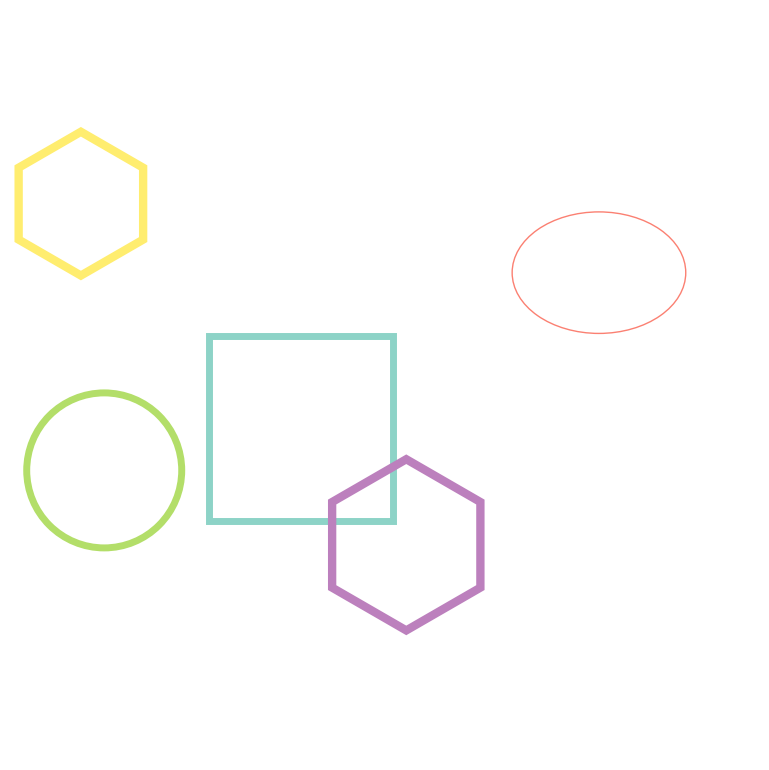[{"shape": "square", "thickness": 2.5, "radius": 0.6, "center": [0.391, 0.444]}, {"shape": "oval", "thickness": 0.5, "radius": 0.56, "center": [0.778, 0.646]}, {"shape": "circle", "thickness": 2.5, "radius": 0.5, "center": [0.135, 0.389]}, {"shape": "hexagon", "thickness": 3, "radius": 0.56, "center": [0.528, 0.292]}, {"shape": "hexagon", "thickness": 3, "radius": 0.47, "center": [0.105, 0.736]}]